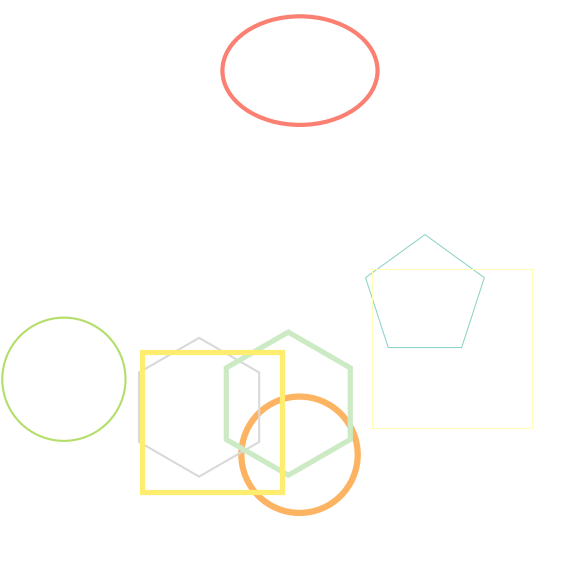[{"shape": "pentagon", "thickness": 0.5, "radius": 0.54, "center": [0.736, 0.485]}, {"shape": "square", "thickness": 0.5, "radius": 0.69, "center": [0.783, 0.396]}, {"shape": "oval", "thickness": 2, "radius": 0.67, "center": [0.519, 0.877]}, {"shape": "circle", "thickness": 3, "radius": 0.5, "center": [0.519, 0.212]}, {"shape": "circle", "thickness": 1, "radius": 0.53, "center": [0.111, 0.342]}, {"shape": "hexagon", "thickness": 1, "radius": 0.6, "center": [0.345, 0.294]}, {"shape": "hexagon", "thickness": 2.5, "radius": 0.62, "center": [0.499, 0.3]}, {"shape": "square", "thickness": 2.5, "radius": 0.61, "center": [0.368, 0.269]}]